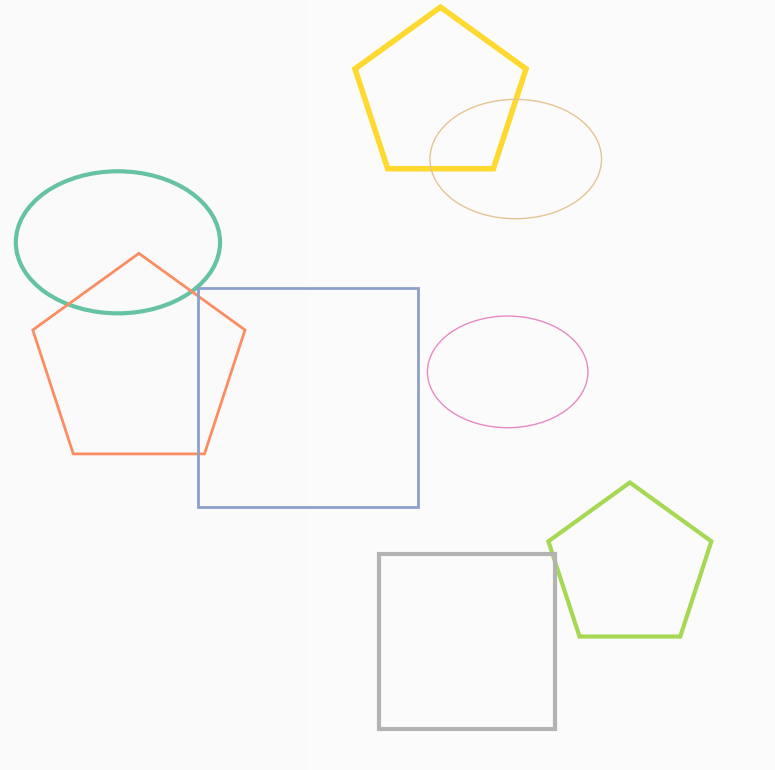[{"shape": "oval", "thickness": 1.5, "radius": 0.66, "center": [0.152, 0.685]}, {"shape": "pentagon", "thickness": 1, "radius": 0.72, "center": [0.179, 0.527]}, {"shape": "square", "thickness": 1, "radius": 0.71, "center": [0.397, 0.484]}, {"shape": "oval", "thickness": 0.5, "radius": 0.52, "center": [0.655, 0.517]}, {"shape": "pentagon", "thickness": 1.5, "radius": 0.55, "center": [0.813, 0.263]}, {"shape": "pentagon", "thickness": 2, "radius": 0.58, "center": [0.568, 0.875]}, {"shape": "oval", "thickness": 0.5, "radius": 0.55, "center": [0.665, 0.793]}, {"shape": "square", "thickness": 1.5, "radius": 0.57, "center": [0.603, 0.167]}]